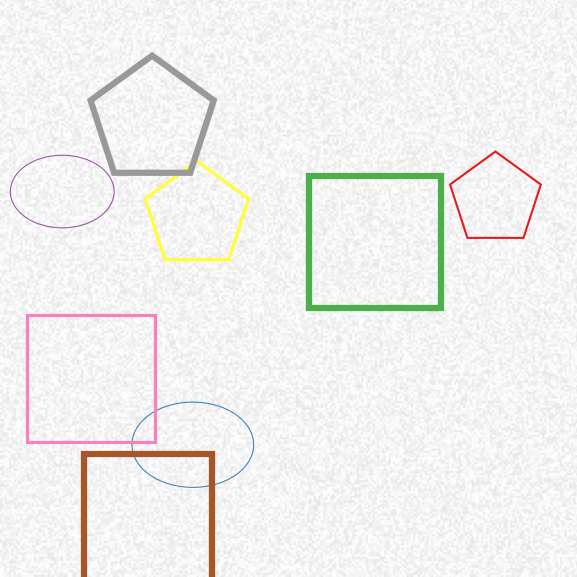[{"shape": "pentagon", "thickness": 1, "radius": 0.41, "center": [0.858, 0.654]}, {"shape": "oval", "thickness": 0.5, "radius": 0.53, "center": [0.334, 0.229]}, {"shape": "square", "thickness": 3, "radius": 0.57, "center": [0.649, 0.581]}, {"shape": "oval", "thickness": 0.5, "radius": 0.45, "center": [0.108, 0.667]}, {"shape": "pentagon", "thickness": 1.5, "radius": 0.47, "center": [0.341, 0.626]}, {"shape": "square", "thickness": 3, "radius": 0.55, "center": [0.257, 0.102]}, {"shape": "square", "thickness": 1.5, "radius": 0.55, "center": [0.158, 0.345]}, {"shape": "pentagon", "thickness": 3, "radius": 0.56, "center": [0.263, 0.791]}]